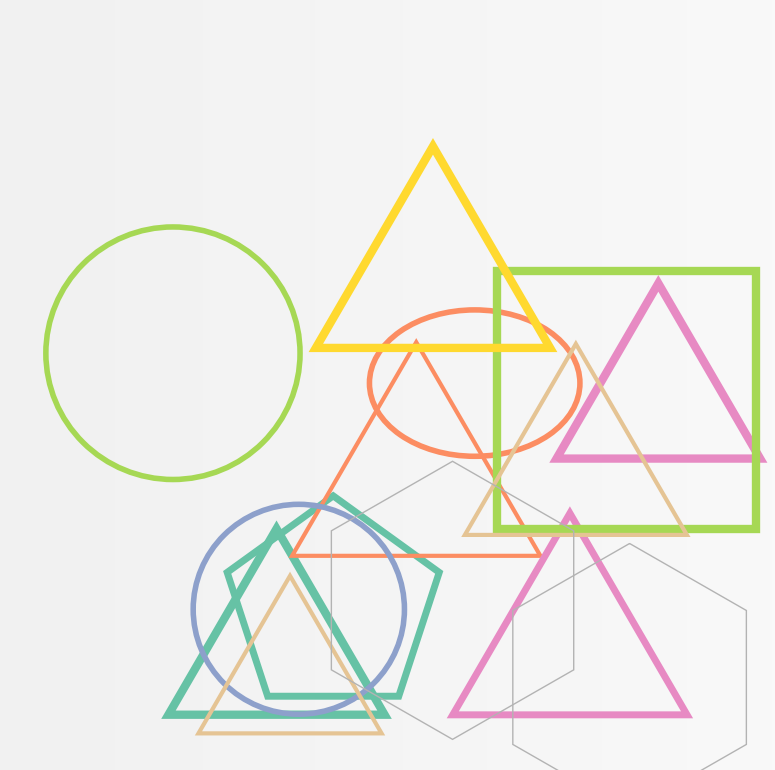[{"shape": "triangle", "thickness": 3, "radius": 0.81, "center": [0.357, 0.152]}, {"shape": "pentagon", "thickness": 2.5, "radius": 0.72, "center": [0.43, 0.212]}, {"shape": "oval", "thickness": 2, "radius": 0.68, "center": [0.613, 0.502]}, {"shape": "triangle", "thickness": 1.5, "radius": 0.92, "center": [0.537, 0.371]}, {"shape": "circle", "thickness": 2, "radius": 0.68, "center": [0.386, 0.209]}, {"shape": "triangle", "thickness": 3, "radius": 0.76, "center": [0.849, 0.48]}, {"shape": "triangle", "thickness": 2.5, "radius": 0.87, "center": [0.735, 0.159]}, {"shape": "circle", "thickness": 2, "radius": 0.82, "center": [0.223, 0.541]}, {"shape": "square", "thickness": 3, "radius": 0.84, "center": [0.808, 0.48]}, {"shape": "triangle", "thickness": 3, "radius": 0.87, "center": [0.559, 0.635]}, {"shape": "triangle", "thickness": 1.5, "radius": 0.68, "center": [0.374, 0.116]}, {"shape": "triangle", "thickness": 1.5, "radius": 0.83, "center": [0.743, 0.388]}, {"shape": "hexagon", "thickness": 0.5, "radius": 0.9, "center": [0.584, 0.22]}, {"shape": "hexagon", "thickness": 0.5, "radius": 0.87, "center": [0.812, 0.12]}]